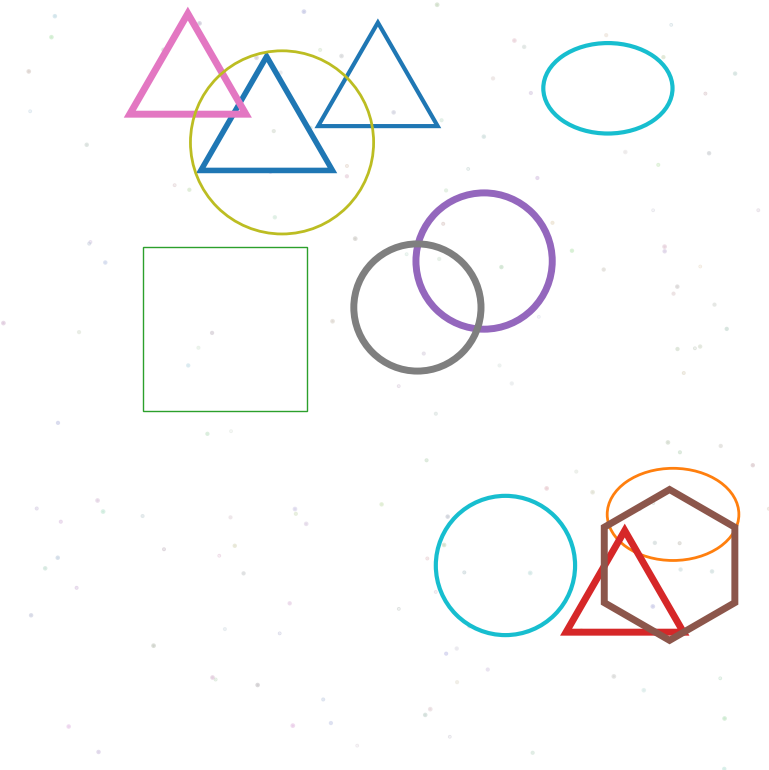[{"shape": "triangle", "thickness": 2, "radius": 0.49, "center": [0.346, 0.828]}, {"shape": "triangle", "thickness": 1.5, "radius": 0.45, "center": [0.491, 0.881]}, {"shape": "oval", "thickness": 1, "radius": 0.43, "center": [0.874, 0.332]}, {"shape": "square", "thickness": 0.5, "radius": 0.53, "center": [0.292, 0.573]}, {"shape": "triangle", "thickness": 2.5, "radius": 0.44, "center": [0.811, 0.223]}, {"shape": "circle", "thickness": 2.5, "radius": 0.44, "center": [0.629, 0.661]}, {"shape": "hexagon", "thickness": 2.5, "radius": 0.49, "center": [0.87, 0.266]}, {"shape": "triangle", "thickness": 2.5, "radius": 0.44, "center": [0.244, 0.895]}, {"shape": "circle", "thickness": 2.5, "radius": 0.41, "center": [0.542, 0.601]}, {"shape": "circle", "thickness": 1, "radius": 0.59, "center": [0.366, 0.815]}, {"shape": "oval", "thickness": 1.5, "radius": 0.42, "center": [0.789, 0.885]}, {"shape": "circle", "thickness": 1.5, "radius": 0.45, "center": [0.656, 0.266]}]